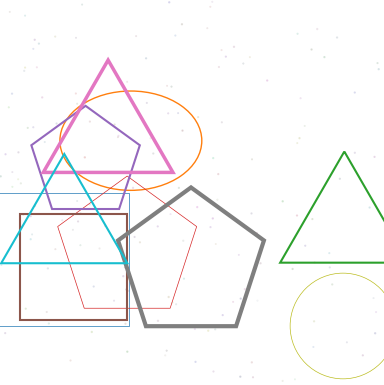[{"shape": "square", "thickness": 0.5, "radius": 0.86, "center": [0.161, 0.326]}, {"shape": "oval", "thickness": 1, "radius": 0.92, "center": [0.34, 0.635]}, {"shape": "triangle", "thickness": 1.5, "radius": 0.96, "center": [0.894, 0.414]}, {"shape": "pentagon", "thickness": 0.5, "radius": 0.95, "center": [0.33, 0.353]}, {"shape": "pentagon", "thickness": 1.5, "radius": 0.74, "center": [0.222, 0.577]}, {"shape": "square", "thickness": 1.5, "radius": 0.69, "center": [0.191, 0.307]}, {"shape": "triangle", "thickness": 2.5, "radius": 0.97, "center": [0.281, 0.649]}, {"shape": "pentagon", "thickness": 3, "radius": 1.0, "center": [0.496, 0.314]}, {"shape": "circle", "thickness": 0.5, "radius": 0.69, "center": [0.891, 0.153]}, {"shape": "triangle", "thickness": 1.5, "radius": 0.95, "center": [0.167, 0.411]}]